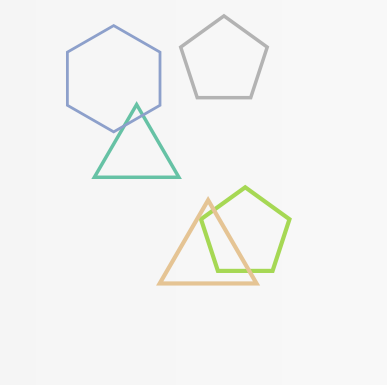[{"shape": "triangle", "thickness": 2.5, "radius": 0.63, "center": [0.353, 0.603]}, {"shape": "hexagon", "thickness": 2, "radius": 0.69, "center": [0.293, 0.796]}, {"shape": "pentagon", "thickness": 3, "radius": 0.6, "center": [0.633, 0.393]}, {"shape": "triangle", "thickness": 3, "radius": 0.72, "center": [0.537, 0.336]}, {"shape": "pentagon", "thickness": 2.5, "radius": 0.59, "center": [0.578, 0.841]}]